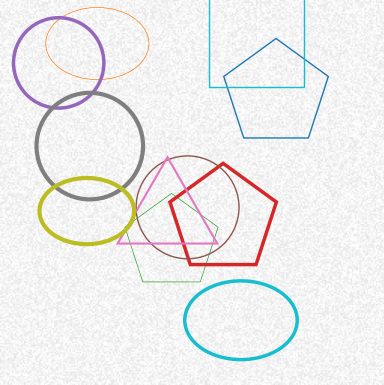[{"shape": "pentagon", "thickness": 1, "radius": 0.71, "center": [0.717, 0.757]}, {"shape": "oval", "thickness": 0.5, "radius": 0.67, "center": [0.253, 0.887]}, {"shape": "pentagon", "thickness": 0.5, "radius": 0.64, "center": [0.446, 0.371]}, {"shape": "pentagon", "thickness": 2.5, "radius": 0.73, "center": [0.58, 0.43]}, {"shape": "circle", "thickness": 2.5, "radius": 0.59, "center": [0.152, 0.837]}, {"shape": "circle", "thickness": 1, "radius": 0.67, "center": [0.487, 0.461]}, {"shape": "triangle", "thickness": 1.5, "radius": 0.75, "center": [0.435, 0.442]}, {"shape": "circle", "thickness": 3, "radius": 0.69, "center": [0.233, 0.621]}, {"shape": "oval", "thickness": 3, "radius": 0.61, "center": [0.225, 0.452]}, {"shape": "square", "thickness": 1, "radius": 0.62, "center": [0.666, 0.898]}, {"shape": "oval", "thickness": 2.5, "radius": 0.73, "center": [0.626, 0.168]}]